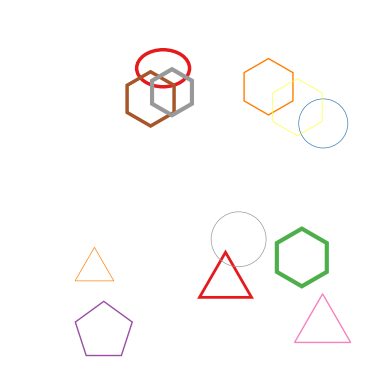[{"shape": "triangle", "thickness": 2, "radius": 0.39, "center": [0.586, 0.267]}, {"shape": "oval", "thickness": 2.5, "radius": 0.34, "center": [0.424, 0.823]}, {"shape": "circle", "thickness": 0.5, "radius": 0.32, "center": [0.84, 0.679]}, {"shape": "hexagon", "thickness": 3, "radius": 0.37, "center": [0.784, 0.331]}, {"shape": "pentagon", "thickness": 1, "radius": 0.39, "center": [0.27, 0.139]}, {"shape": "hexagon", "thickness": 1, "radius": 0.37, "center": [0.697, 0.775]}, {"shape": "triangle", "thickness": 0.5, "radius": 0.29, "center": [0.245, 0.299]}, {"shape": "hexagon", "thickness": 0.5, "radius": 0.37, "center": [0.773, 0.722]}, {"shape": "hexagon", "thickness": 2.5, "radius": 0.35, "center": [0.391, 0.743]}, {"shape": "triangle", "thickness": 1, "radius": 0.42, "center": [0.838, 0.153]}, {"shape": "circle", "thickness": 0.5, "radius": 0.36, "center": [0.62, 0.378]}, {"shape": "hexagon", "thickness": 3, "radius": 0.3, "center": [0.447, 0.76]}]